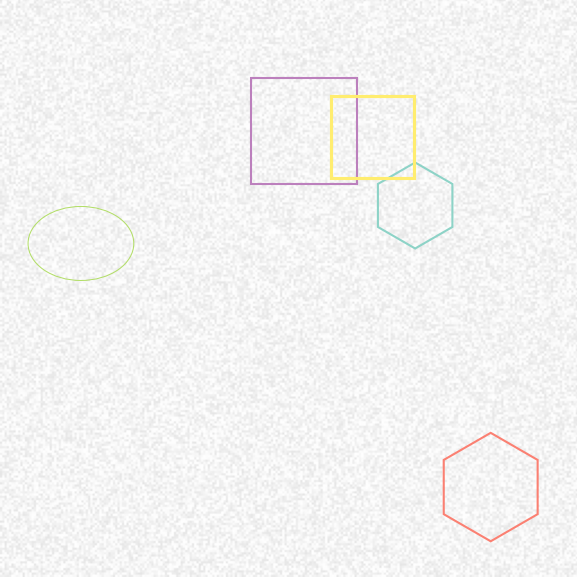[{"shape": "hexagon", "thickness": 1, "radius": 0.37, "center": [0.719, 0.643]}, {"shape": "hexagon", "thickness": 1, "radius": 0.47, "center": [0.85, 0.156]}, {"shape": "oval", "thickness": 0.5, "radius": 0.46, "center": [0.14, 0.578]}, {"shape": "square", "thickness": 1, "radius": 0.46, "center": [0.526, 0.772]}, {"shape": "square", "thickness": 1.5, "radius": 0.36, "center": [0.645, 0.762]}]